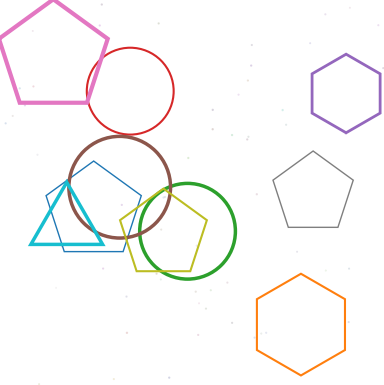[{"shape": "pentagon", "thickness": 1, "radius": 0.65, "center": [0.243, 0.452]}, {"shape": "hexagon", "thickness": 1.5, "radius": 0.66, "center": [0.782, 0.157]}, {"shape": "circle", "thickness": 2.5, "radius": 0.62, "center": [0.487, 0.399]}, {"shape": "circle", "thickness": 1.5, "radius": 0.56, "center": [0.338, 0.763]}, {"shape": "hexagon", "thickness": 2, "radius": 0.51, "center": [0.899, 0.757]}, {"shape": "circle", "thickness": 2.5, "radius": 0.66, "center": [0.311, 0.514]}, {"shape": "pentagon", "thickness": 3, "radius": 0.74, "center": [0.139, 0.853]}, {"shape": "pentagon", "thickness": 1, "radius": 0.55, "center": [0.813, 0.498]}, {"shape": "pentagon", "thickness": 1.5, "radius": 0.59, "center": [0.425, 0.391]}, {"shape": "triangle", "thickness": 2.5, "radius": 0.54, "center": [0.173, 0.419]}]